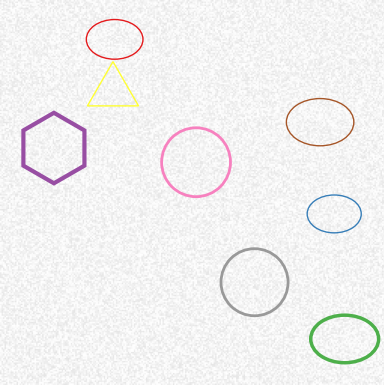[{"shape": "oval", "thickness": 1, "radius": 0.37, "center": [0.298, 0.898]}, {"shape": "oval", "thickness": 1, "radius": 0.35, "center": [0.868, 0.444]}, {"shape": "oval", "thickness": 2.5, "radius": 0.44, "center": [0.895, 0.12]}, {"shape": "hexagon", "thickness": 3, "radius": 0.46, "center": [0.14, 0.615]}, {"shape": "triangle", "thickness": 1, "radius": 0.38, "center": [0.293, 0.763]}, {"shape": "oval", "thickness": 1, "radius": 0.44, "center": [0.831, 0.683]}, {"shape": "circle", "thickness": 2, "radius": 0.45, "center": [0.509, 0.579]}, {"shape": "circle", "thickness": 2, "radius": 0.44, "center": [0.661, 0.267]}]